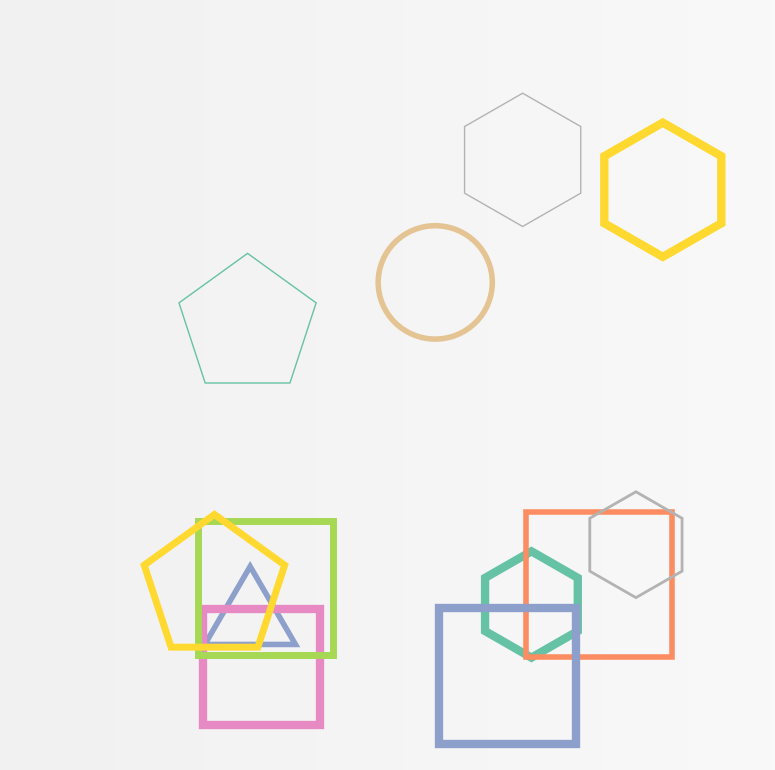[{"shape": "pentagon", "thickness": 0.5, "radius": 0.47, "center": [0.319, 0.578]}, {"shape": "hexagon", "thickness": 3, "radius": 0.35, "center": [0.686, 0.215]}, {"shape": "square", "thickness": 2, "radius": 0.47, "center": [0.773, 0.241]}, {"shape": "square", "thickness": 3, "radius": 0.44, "center": [0.655, 0.122]}, {"shape": "triangle", "thickness": 2, "radius": 0.34, "center": [0.323, 0.197]}, {"shape": "square", "thickness": 3, "radius": 0.38, "center": [0.338, 0.133]}, {"shape": "square", "thickness": 2.5, "radius": 0.44, "center": [0.342, 0.236]}, {"shape": "hexagon", "thickness": 3, "radius": 0.44, "center": [0.855, 0.754]}, {"shape": "pentagon", "thickness": 2.5, "radius": 0.48, "center": [0.277, 0.237]}, {"shape": "circle", "thickness": 2, "radius": 0.37, "center": [0.562, 0.633]}, {"shape": "hexagon", "thickness": 0.5, "radius": 0.43, "center": [0.674, 0.792]}, {"shape": "hexagon", "thickness": 1, "radius": 0.34, "center": [0.821, 0.293]}]